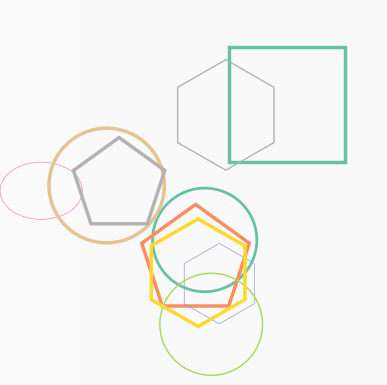[{"shape": "circle", "thickness": 2, "radius": 0.67, "center": [0.528, 0.377]}, {"shape": "square", "thickness": 2.5, "radius": 0.75, "center": [0.742, 0.728]}, {"shape": "pentagon", "thickness": 2.5, "radius": 0.73, "center": [0.505, 0.323]}, {"shape": "hexagon", "thickness": 0.5, "radius": 0.52, "center": [0.566, 0.263]}, {"shape": "oval", "thickness": 0.5, "radius": 0.53, "center": [0.106, 0.505]}, {"shape": "circle", "thickness": 1, "radius": 0.66, "center": [0.545, 0.158]}, {"shape": "hexagon", "thickness": 2.5, "radius": 0.7, "center": [0.511, 0.292]}, {"shape": "circle", "thickness": 2.5, "radius": 0.74, "center": [0.275, 0.518]}, {"shape": "pentagon", "thickness": 2.5, "radius": 0.62, "center": [0.307, 0.519]}, {"shape": "hexagon", "thickness": 1, "radius": 0.72, "center": [0.583, 0.701]}]